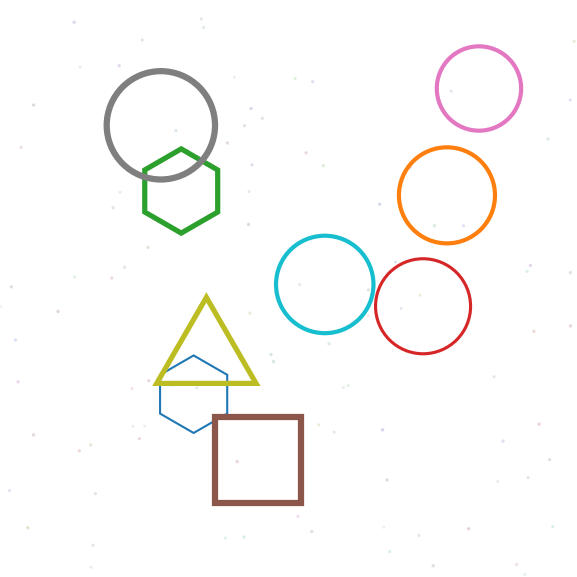[{"shape": "hexagon", "thickness": 1, "radius": 0.34, "center": [0.335, 0.317]}, {"shape": "circle", "thickness": 2, "radius": 0.42, "center": [0.774, 0.661]}, {"shape": "hexagon", "thickness": 2.5, "radius": 0.36, "center": [0.314, 0.668]}, {"shape": "circle", "thickness": 1.5, "radius": 0.41, "center": [0.733, 0.469]}, {"shape": "square", "thickness": 3, "radius": 0.37, "center": [0.447, 0.202]}, {"shape": "circle", "thickness": 2, "radius": 0.37, "center": [0.829, 0.846]}, {"shape": "circle", "thickness": 3, "radius": 0.47, "center": [0.279, 0.782]}, {"shape": "triangle", "thickness": 2.5, "radius": 0.5, "center": [0.357, 0.385]}, {"shape": "circle", "thickness": 2, "radius": 0.42, "center": [0.562, 0.507]}]